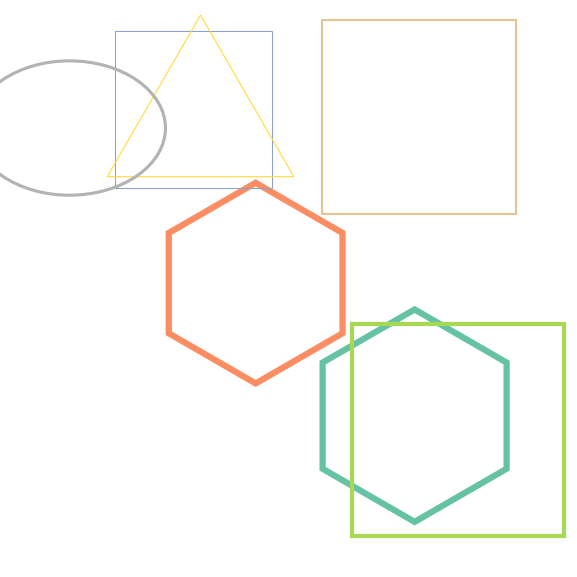[{"shape": "hexagon", "thickness": 3, "radius": 0.92, "center": [0.718, 0.279]}, {"shape": "hexagon", "thickness": 3, "radius": 0.87, "center": [0.443, 0.509]}, {"shape": "square", "thickness": 0.5, "radius": 0.68, "center": [0.334, 0.81]}, {"shape": "square", "thickness": 2, "radius": 0.92, "center": [0.793, 0.255]}, {"shape": "triangle", "thickness": 0.5, "radius": 0.93, "center": [0.347, 0.786]}, {"shape": "square", "thickness": 1, "radius": 0.84, "center": [0.725, 0.797]}, {"shape": "oval", "thickness": 1.5, "radius": 0.83, "center": [0.12, 0.777]}]